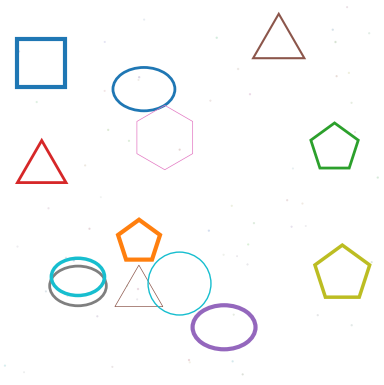[{"shape": "square", "thickness": 3, "radius": 0.31, "center": [0.108, 0.837]}, {"shape": "oval", "thickness": 2, "radius": 0.4, "center": [0.374, 0.768]}, {"shape": "pentagon", "thickness": 3, "radius": 0.29, "center": [0.361, 0.372]}, {"shape": "pentagon", "thickness": 2, "radius": 0.32, "center": [0.869, 0.616]}, {"shape": "triangle", "thickness": 2, "radius": 0.36, "center": [0.108, 0.562]}, {"shape": "oval", "thickness": 3, "radius": 0.41, "center": [0.582, 0.15]}, {"shape": "triangle", "thickness": 1.5, "radius": 0.38, "center": [0.724, 0.887]}, {"shape": "triangle", "thickness": 0.5, "radius": 0.36, "center": [0.361, 0.239]}, {"shape": "hexagon", "thickness": 0.5, "radius": 0.42, "center": [0.428, 0.643]}, {"shape": "oval", "thickness": 2, "radius": 0.37, "center": [0.203, 0.257]}, {"shape": "pentagon", "thickness": 2.5, "radius": 0.37, "center": [0.889, 0.289]}, {"shape": "oval", "thickness": 2.5, "radius": 0.35, "center": [0.202, 0.281]}, {"shape": "circle", "thickness": 1, "radius": 0.41, "center": [0.466, 0.264]}]